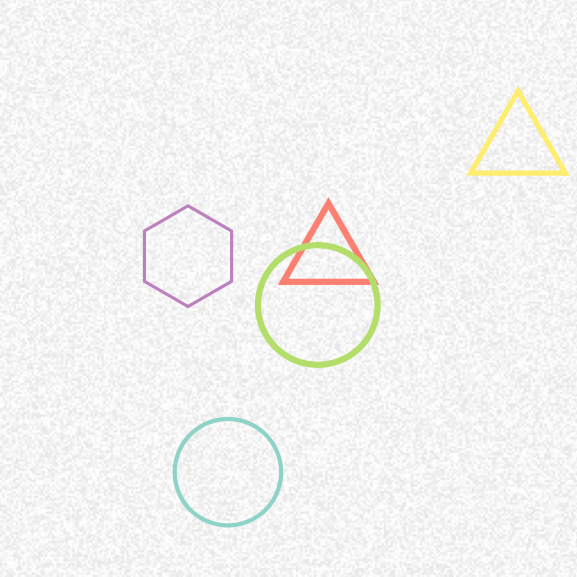[{"shape": "circle", "thickness": 2, "radius": 0.46, "center": [0.395, 0.182]}, {"shape": "triangle", "thickness": 3, "radius": 0.45, "center": [0.569, 0.556]}, {"shape": "circle", "thickness": 3, "radius": 0.52, "center": [0.55, 0.471]}, {"shape": "hexagon", "thickness": 1.5, "radius": 0.44, "center": [0.326, 0.556]}, {"shape": "triangle", "thickness": 2.5, "radius": 0.47, "center": [0.897, 0.747]}]